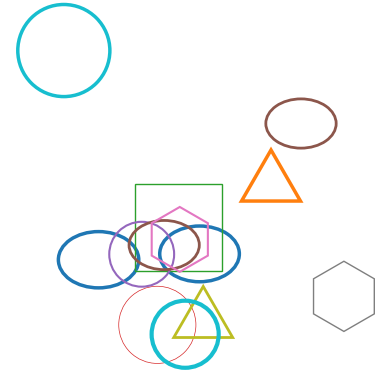[{"shape": "oval", "thickness": 2.5, "radius": 0.52, "center": [0.256, 0.325]}, {"shape": "oval", "thickness": 2.5, "radius": 0.52, "center": [0.518, 0.341]}, {"shape": "triangle", "thickness": 2.5, "radius": 0.44, "center": [0.704, 0.522]}, {"shape": "square", "thickness": 1, "radius": 0.57, "center": [0.464, 0.409]}, {"shape": "circle", "thickness": 0.5, "radius": 0.5, "center": [0.409, 0.156]}, {"shape": "circle", "thickness": 1.5, "radius": 0.42, "center": [0.368, 0.34]}, {"shape": "oval", "thickness": 2, "radius": 0.46, "center": [0.426, 0.364]}, {"shape": "oval", "thickness": 2, "radius": 0.46, "center": [0.782, 0.679]}, {"shape": "hexagon", "thickness": 1.5, "radius": 0.42, "center": [0.467, 0.378]}, {"shape": "hexagon", "thickness": 1, "radius": 0.46, "center": [0.893, 0.23]}, {"shape": "triangle", "thickness": 2, "radius": 0.44, "center": [0.528, 0.168]}, {"shape": "circle", "thickness": 2.5, "radius": 0.6, "center": [0.166, 0.869]}, {"shape": "circle", "thickness": 3, "radius": 0.44, "center": [0.481, 0.132]}]